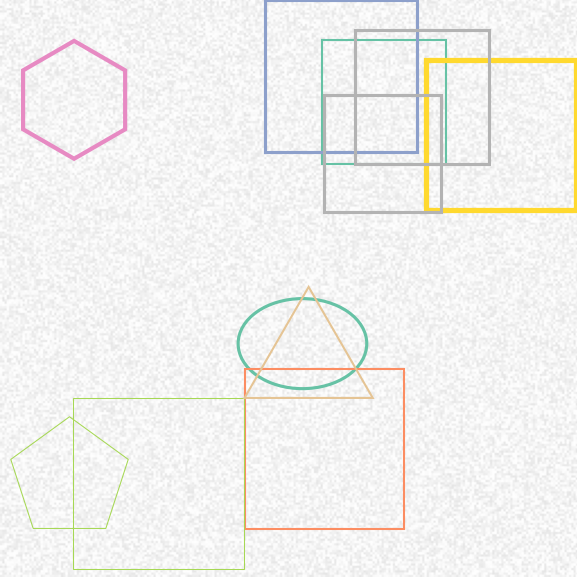[{"shape": "oval", "thickness": 1.5, "radius": 0.56, "center": [0.524, 0.404]}, {"shape": "square", "thickness": 1, "radius": 0.54, "center": [0.665, 0.823]}, {"shape": "square", "thickness": 1, "radius": 0.69, "center": [0.562, 0.222]}, {"shape": "square", "thickness": 1.5, "radius": 0.66, "center": [0.59, 0.867]}, {"shape": "hexagon", "thickness": 2, "radius": 0.51, "center": [0.128, 0.826]}, {"shape": "square", "thickness": 0.5, "radius": 0.74, "center": [0.274, 0.162]}, {"shape": "pentagon", "thickness": 0.5, "radius": 0.53, "center": [0.12, 0.171]}, {"shape": "square", "thickness": 2.5, "radius": 0.65, "center": [0.868, 0.765]}, {"shape": "triangle", "thickness": 1, "radius": 0.64, "center": [0.534, 0.374]}, {"shape": "square", "thickness": 1.5, "radius": 0.51, "center": [0.662, 0.732]}, {"shape": "square", "thickness": 1.5, "radius": 0.58, "center": [0.731, 0.831]}]